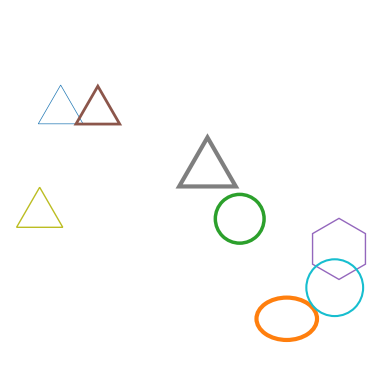[{"shape": "triangle", "thickness": 0.5, "radius": 0.34, "center": [0.158, 0.712]}, {"shape": "oval", "thickness": 3, "radius": 0.39, "center": [0.745, 0.172]}, {"shape": "circle", "thickness": 2.5, "radius": 0.32, "center": [0.623, 0.432]}, {"shape": "hexagon", "thickness": 1, "radius": 0.4, "center": [0.881, 0.354]}, {"shape": "triangle", "thickness": 2, "radius": 0.33, "center": [0.254, 0.711]}, {"shape": "triangle", "thickness": 3, "radius": 0.42, "center": [0.539, 0.558]}, {"shape": "triangle", "thickness": 1, "radius": 0.35, "center": [0.103, 0.444]}, {"shape": "circle", "thickness": 1.5, "radius": 0.37, "center": [0.869, 0.253]}]